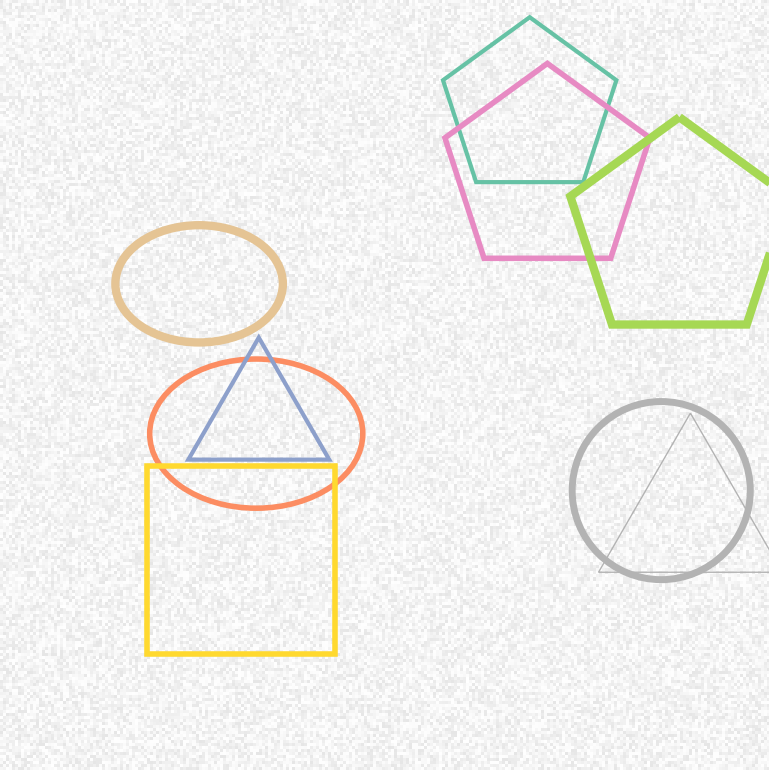[{"shape": "pentagon", "thickness": 1.5, "radius": 0.59, "center": [0.688, 0.859]}, {"shape": "oval", "thickness": 2, "radius": 0.69, "center": [0.333, 0.437]}, {"shape": "triangle", "thickness": 1.5, "radius": 0.53, "center": [0.336, 0.456]}, {"shape": "pentagon", "thickness": 2, "radius": 0.7, "center": [0.711, 0.778]}, {"shape": "pentagon", "thickness": 3, "radius": 0.74, "center": [0.882, 0.699]}, {"shape": "square", "thickness": 2, "radius": 0.61, "center": [0.313, 0.272]}, {"shape": "oval", "thickness": 3, "radius": 0.54, "center": [0.259, 0.631]}, {"shape": "triangle", "thickness": 0.5, "radius": 0.69, "center": [0.897, 0.326]}, {"shape": "circle", "thickness": 2.5, "radius": 0.58, "center": [0.859, 0.363]}]